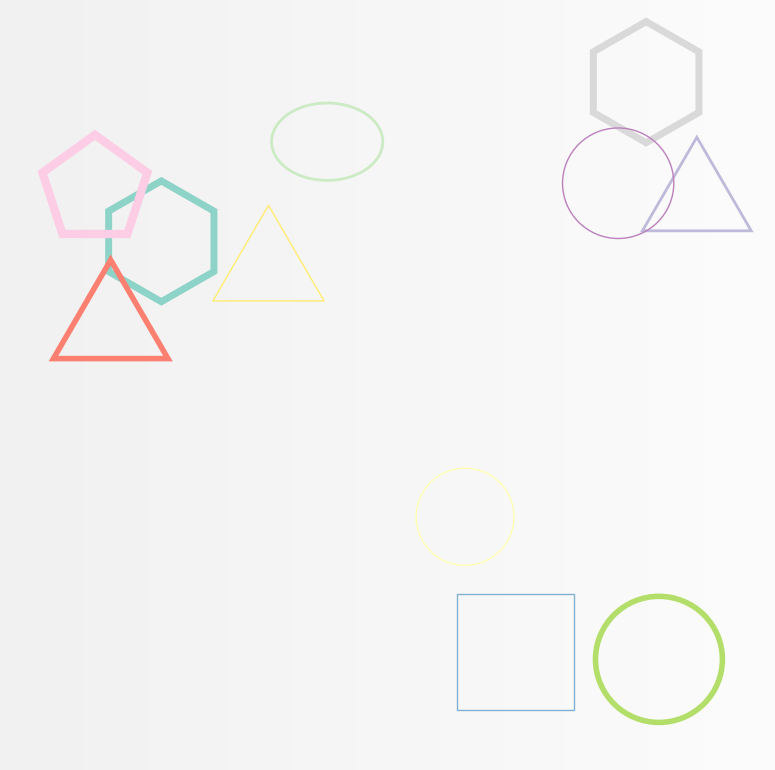[{"shape": "hexagon", "thickness": 2.5, "radius": 0.39, "center": [0.208, 0.687]}, {"shape": "circle", "thickness": 0.5, "radius": 0.32, "center": [0.6, 0.329]}, {"shape": "triangle", "thickness": 1, "radius": 0.41, "center": [0.899, 0.741]}, {"shape": "triangle", "thickness": 2, "radius": 0.43, "center": [0.143, 0.577]}, {"shape": "square", "thickness": 0.5, "radius": 0.38, "center": [0.665, 0.154]}, {"shape": "circle", "thickness": 2, "radius": 0.41, "center": [0.85, 0.144]}, {"shape": "pentagon", "thickness": 3, "radius": 0.36, "center": [0.122, 0.754]}, {"shape": "hexagon", "thickness": 2.5, "radius": 0.39, "center": [0.834, 0.893]}, {"shape": "circle", "thickness": 0.5, "radius": 0.36, "center": [0.798, 0.762]}, {"shape": "oval", "thickness": 1, "radius": 0.36, "center": [0.422, 0.816]}, {"shape": "triangle", "thickness": 0.5, "radius": 0.41, "center": [0.346, 0.651]}]